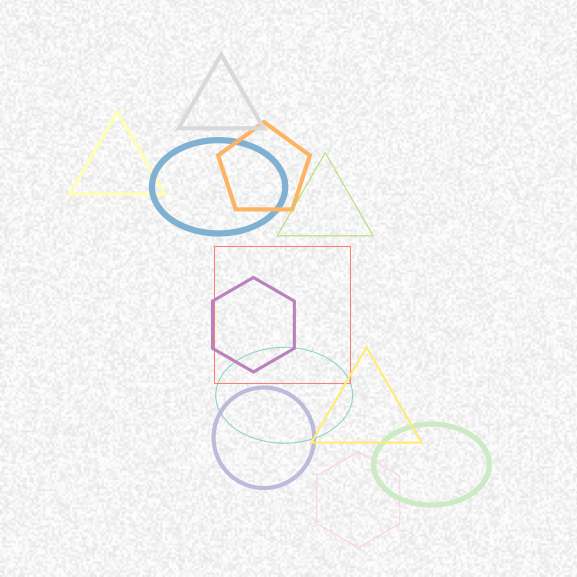[{"shape": "oval", "thickness": 0.5, "radius": 0.59, "center": [0.492, 0.315]}, {"shape": "triangle", "thickness": 1.5, "radius": 0.47, "center": [0.203, 0.711]}, {"shape": "circle", "thickness": 2, "radius": 0.44, "center": [0.457, 0.241]}, {"shape": "square", "thickness": 0.5, "radius": 0.59, "center": [0.488, 0.455]}, {"shape": "oval", "thickness": 3, "radius": 0.58, "center": [0.379, 0.676]}, {"shape": "pentagon", "thickness": 2, "radius": 0.42, "center": [0.457, 0.704]}, {"shape": "triangle", "thickness": 0.5, "radius": 0.48, "center": [0.563, 0.639]}, {"shape": "hexagon", "thickness": 0.5, "radius": 0.42, "center": [0.62, 0.134]}, {"shape": "triangle", "thickness": 2, "radius": 0.43, "center": [0.383, 0.82]}, {"shape": "hexagon", "thickness": 1.5, "radius": 0.41, "center": [0.439, 0.437]}, {"shape": "oval", "thickness": 2.5, "radius": 0.5, "center": [0.747, 0.195]}, {"shape": "triangle", "thickness": 1, "radius": 0.55, "center": [0.635, 0.288]}]